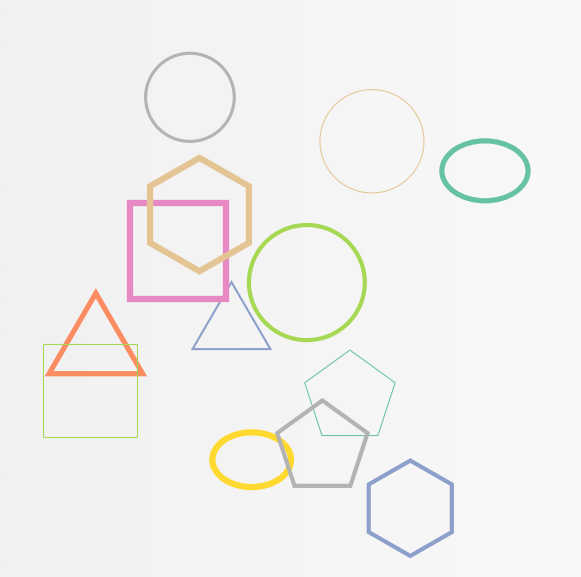[{"shape": "oval", "thickness": 2.5, "radius": 0.37, "center": [0.834, 0.703]}, {"shape": "pentagon", "thickness": 0.5, "radius": 0.41, "center": [0.602, 0.311]}, {"shape": "triangle", "thickness": 2.5, "radius": 0.46, "center": [0.165, 0.398]}, {"shape": "triangle", "thickness": 1, "radius": 0.39, "center": [0.398, 0.433]}, {"shape": "hexagon", "thickness": 2, "radius": 0.41, "center": [0.706, 0.119]}, {"shape": "square", "thickness": 3, "radius": 0.42, "center": [0.306, 0.564]}, {"shape": "circle", "thickness": 2, "radius": 0.5, "center": [0.528, 0.51]}, {"shape": "square", "thickness": 0.5, "radius": 0.41, "center": [0.154, 0.323]}, {"shape": "oval", "thickness": 3, "radius": 0.34, "center": [0.433, 0.203]}, {"shape": "circle", "thickness": 0.5, "radius": 0.45, "center": [0.64, 0.755]}, {"shape": "hexagon", "thickness": 3, "radius": 0.49, "center": [0.343, 0.628]}, {"shape": "pentagon", "thickness": 2, "radius": 0.41, "center": [0.555, 0.224]}, {"shape": "circle", "thickness": 1.5, "radius": 0.38, "center": [0.327, 0.831]}]